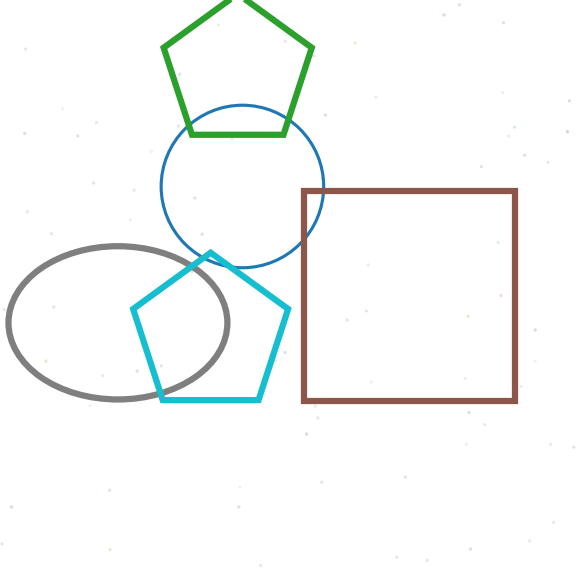[{"shape": "circle", "thickness": 1.5, "radius": 0.7, "center": [0.42, 0.676]}, {"shape": "pentagon", "thickness": 3, "radius": 0.67, "center": [0.412, 0.875]}, {"shape": "square", "thickness": 3, "radius": 0.91, "center": [0.709, 0.487]}, {"shape": "oval", "thickness": 3, "radius": 0.95, "center": [0.204, 0.44]}, {"shape": "pentagon", "thickness": 3, "radius": 0.71, "center": [0.365, 0.42]}]